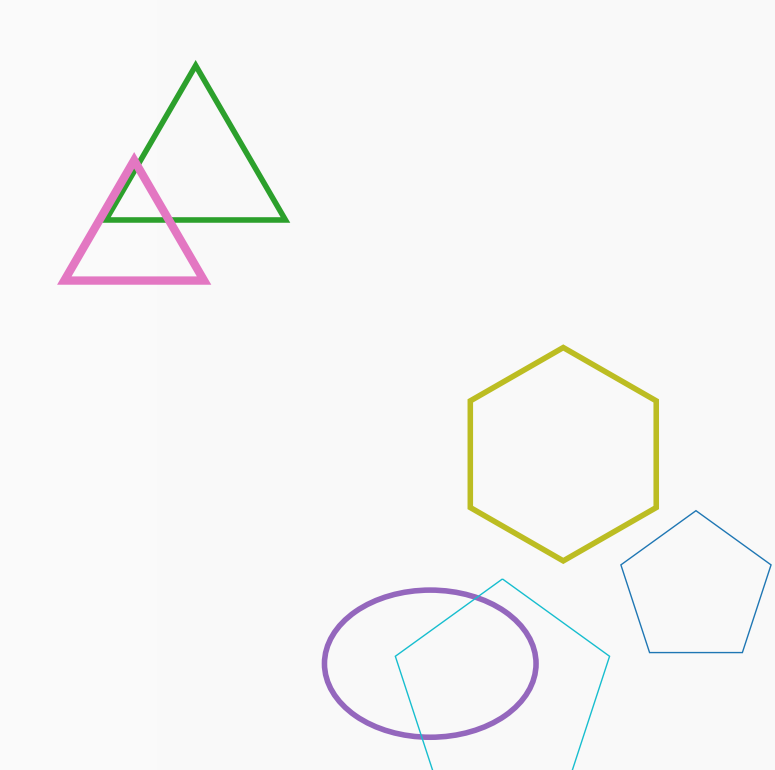[{"shape": "pentagon", "thickness": 0.5, "radius": 0.51, "center": [0.898, 0.235]}, {"shape": "triangle", "thickness": 2, "radius": 0.67, "center": [0.252, 0.781]}, {"shape": "oval", "thickness": 2, "radius": 0.68, "center": [0.555, 0.138]}, {"shape": "triangle", "thickness": 3, "radius": 0.52, "center": [0.173, 0.688]}, {"shape": "hexagon", "thickness": 2, "radius": 0.69, "center": [0.727, 0.41]}, {"shape": "pentagon", "thickness": 0.5, "radius": 0.73, "center": [0.648, 0.103]}]